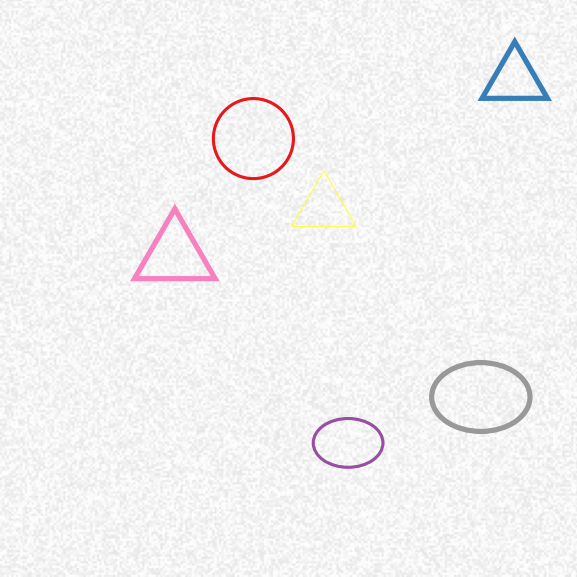[{"shape": "circle", "thickness": 1.5, "radius": 0.35, "center": [0.439, 0.759]}, {"shape": "triangle", "thickness": 2.5, "radius": 0.33, "center": [0.891, 0.862]}, {"shape": "oval", "thickness": 1.5, "radius": 0.3, "center": [0.603, 0.232]}, {"shape": "triangle", "thickness": 0.5, "radius": 0.32, "center": [0.561, 0.639]}, {"shape": "triangle", "thickness": 2.5, "radius": 0.4, "center": [0.303, 0.557]}, {"shape": "oval", "thickness": 2.5, "radius": 0.43, "center": [0.833, 0.312]}]